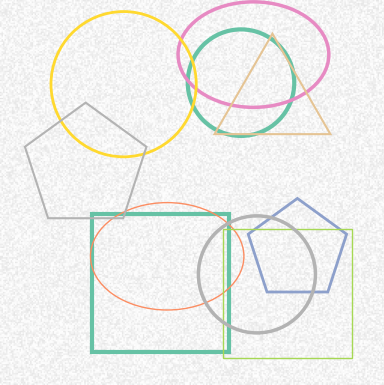[{"shape": "square", "thickness": 3, "radius": 0.89, "center": [0.417, 0.265]}, {"shape": "circle", "thickness": 3, "radius": 0.69, "center": [0.626, 0.785]}, {"shape": "oval", "thickness": 1, "radius": 1.0, "center": [0.434, 0.334]}, {"shape": "pentagon", "thickness": 2, "radius": 0.67, "center": [0.772, 0.35]}, {"shape": "oval", "thickness": 2.5, "radius": 0.98, "center": [0.658, 0.858]}, {"shape": "square", "thickness": 1, "radius": 0.84, "center": [0.747, 0.238]}, {"shape": "circle", "thickness": 2, "radius": 0.94, "center": [0.321, 0.781]}, {"shape": "triangle", "thickness": 1.5, "radius": 0.87, "center": [0.708, 0.738]}, {"shape": "pentagon", "thickness": 1.5, "radius": 0.83, "center": [0.223, 0.567]}, {"shape": "circle", "thickness": 2.5, "radius": 0.76, "center": [0.667, 0.287]}]